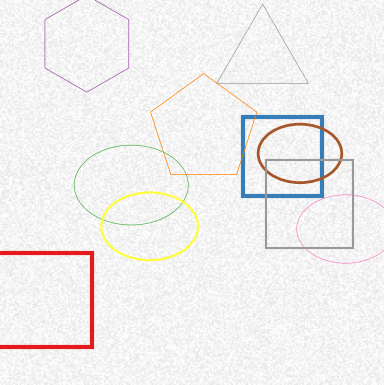[{"shape": "square", "thickness": 3, "radius": 0.61, "center": [0.116, 0.221]}, {"shape": "square", "thickness": 3, "radius": 0.51, "center": [0.734, 0.593]}, {"shape": "oval", "thickness": 0.5, "radius": 0.74, "center": [0.341, 0.519]}, {"shape": "hexagon", "thickness": 0.5, "radius": 0.63, "center": [0.226, 0.886]}, {"shape": "pentagon", "thickness": 0.5, "radius": 0.73, "center": [0.529, 0.664]}, {"shape": "oval", "thickness": 1.5, "radius": 0.63, "center": [0.389, 0.412]}, {"shape": "oval", "thickness": 2, "radius": 0.54, "center": [0.779, 0.602]}, {"shape": "oval", "thickness": 0.5, "radius": 0.64, "center": [0.898, 0.405]}, {"shape": "square", "thickness": 1.5, "radius": 0.57, "center": [0.803, 0.47]}, {"shape": "triangle", "thickness": 0.5, "radius": 0.69, "center": [0.682, 0.852]}]